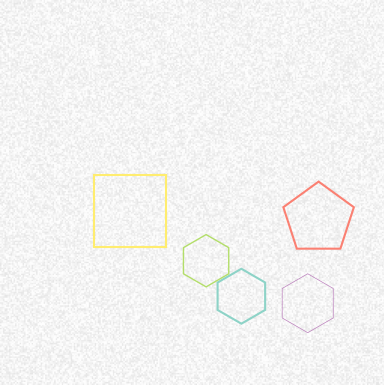[{"shape": "hexagon", "thickness": 1.5, "radius": 0.36, "center": [0.627, 0.231]}, {"shape": "pentagon", "thickness": 1.5, "radius": 0.48, "center": [0.828, 0.432]}, {"shape": "hexagon", "thickness": 1, "radius": 0.34, "center": [0.535, 0.323]}, {"shape": "hexagon", "thickness": 0.5, "radius": 0.38, "center": [0.799, 0.212]}, {"shape": "square", "thickness": 1.5, "radius": 0.47, "center": [0.337, 0.453]}]